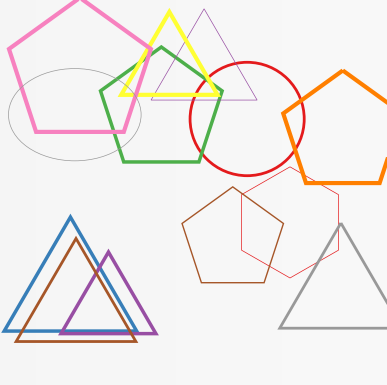[{"shape": "hexagon", "thickness": 0.5, "radius": 0.72, "center": [0.748, 0.422]}, {"shape": "circle", "thickness": 2, "radius": 0.74, "center": [0.638, 0.691]}, {"shape": "triangle", "thickness": 2.5, "radius": 0.99, "center": [0.182, 0.239]}, {"shape": "pentagon", "thickness": 2.5, "radius": 0.83, "center": [0.416, 0.713]}, {"shape": "triangle", "thickness": 0.5, "radius": 0.79, "center": [0.527, 0.819]}, {"shape": "triangle", "thickness": 2.5, "radius": 0.71, "center": [0.28, 0.204]}, {"shape": "pentagon", "thickness": 3, "radius": 0.81, "center": [0.885, 0.655]}, {"shape": "triangle", "thickness": 3, "radius": 0.72, "center": [0.437, 0.825]}, {"shape": "pentagon", "thickness": 1, "radius": 0.69, "center": [0.601, 0.377]}, {"shape": "triangle", "thickness": 2, "radius": 0.89, "center": [0.196, 0.202]}, {"shape": "pentagon", "thickness": 3, "radius": 0.96, "center": [0.206, 0.813]}, {"shape": "triangle", "thickness": 2, "radius": 0.91, "center": [0.88, 0.239]}, {"shape": "oval", "thickness": 0.5, "radius": 0.86, "center": [0.193, 0.702]}]